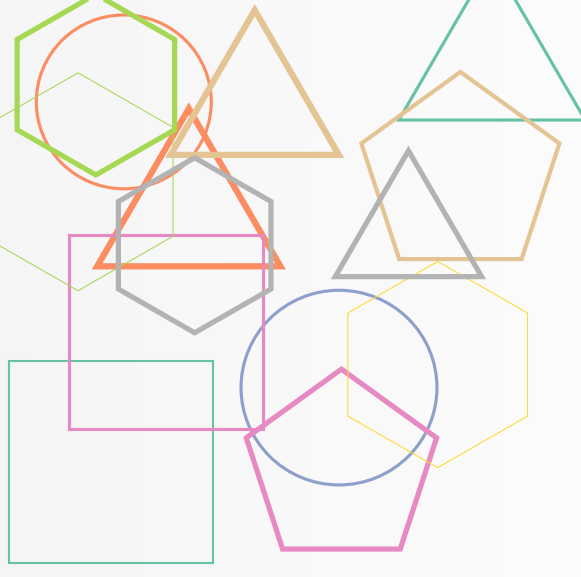[{"shape": "triangle", "thickness": 1.5, "radius": 0.93, "center": [0.846, 0.884]}, {"shape": "square", "thickness": 1, "radius": 0.88, "center": [0.191, 0.2]}, {"shape": "triangle", "thickness": 3, "radius": 0.91, "center": [0.325, 0.629]}, {"shape": "circle", "thickness": 1.5, "radius": 0.75, "center": [0.213, 0.823]}, {"shape": "circle", "thickness": 1.5, "radius": 0.84, "center": [0.583, 0.328]}, {"shape": "square", "thickness": 1.5, "radius": 0.84, "center": [0.286, 0.424]}, {"shape": "pentagon", "thickness": 2.5, "radius": 0.86, "center": [0.587, 0.188]}, {"shape": "hexagon", "thickness": 2.5, "radius": 0.78, "center": [0.165, 0.853]}, {"shape": "hexagon", "thickness": 0.5, "radius": 0.94, "center": [0.134, 0.684]}, {"shape": "hexagon", "thickness": 0.5, "radius": 0.89, "center": [0.753, 0.368]}, {"shape": "pentagon", "thickness": 2, "radius": 0.9, "center": [0.792, 0.695]}, {"shape": "triangle", "thickness": 3, "radius": 0.84, "center": [0.438, 0.814]}, {"shape": "hexagon", "thickness": 2.5, "radius": 0.76, "center": [0.335, 0.574]}, {"shape": "triangle", "thickness": 2.5, "radius": 0.73, "center": [0.703, 0.593]}]